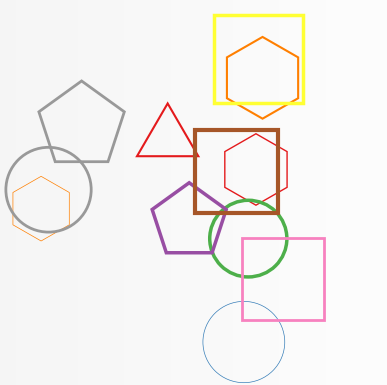[{"shape": "hexagon", "thickness": 1, "radius": 0.46, "center": [0.661, 0.56]}, {"shape": "triangle", "thickness": 1.5, "radius": 0.46, "center": [0.433, 0.64]}, {"shape": "circle", "thickness": 0.5, "radius": 0.53, "center": [0.629, 0.112]}, {"shape": "circle", "thickness": 2.5, "radius": 0.5, "center": [0.641, 0.38]}, {"shape": "pentagon", "thickness": 2.5, "radius": 0.5, "center": [0.488, 0.425]}, {"shape": "hexagon", "thickness": 0.5, "radius": 0.42, "center": [0.106, 0.458]}, {"shape": "hexagon", "thickness": 1.5, "radius": 0.53, "center": [0.678, 0.798]}, {"shape": "square", "thickness": 2.5, "radius": 0.57, "center": [0.668, 0.846]}, {"shape": "square", "thickness": 3, "radius": 0.54, "center": [0.611, 0.554]}, {"shape": "square", "thickness": 2, "radius": 0.53, "center": [0.73, 0.275]}, {"shape": "circle", "thickness": 2, "radius": 0.55, "center": [0.125, 0.507]}, {"shape": "pentagon", "thickness": 2, "radius": 0.58, "center": [0.211, 0.674]}]